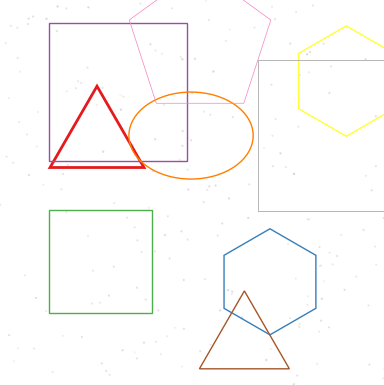[{"shape": "triangle", "thickness": 2, "radius": 0.7, "center": [0.252, 0.635]}, {"shape": "hexagon", "thickness": 1, "radius": 0.69, "center": [0.701, 0.268]}, {"shape": "square", "thickness": 1, "radius": 0.67, "center": [0.262, 0.321]}, {"shape": "square", "thickness": 1, "radius": 0.89, "center": [0.307, 0.761]}, {"shape": "oval", "thickness": 1, "radius": 0.81, "center": [0.496, 0.648]}, {"shape": "hexagon", "thickness": 1, "radius": 0.72, "center": [0.9, 0.789]}, {"shape": "triangle", "thickness": 1, "radius": 0.67, "center": [0.635, 0.11]}, {"shape": "pentagon", "thickness": 0.5, "radius": 0.97, "center": [0.52, 0.888]}, {"shape": "square", "thickness": 0.5, "radius": 0.98, "center": [0.866, 0.649]}]